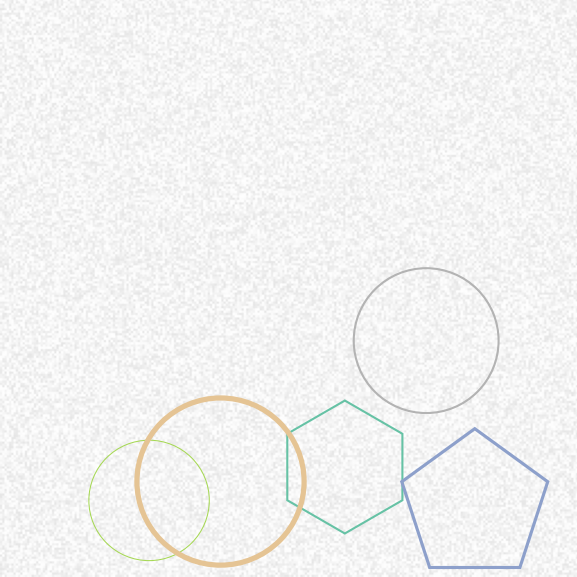[{"shape": "hexagon", "thickness": 1, "radius": 0.58, "center": [0.597, 0.19]}, {"shape": "pentagon", "thickness": 1.5, "radius": 0.66, "center": [0.822, 0.124]}, {"shape": "circle", "thickness": 0.5, "radius": 0.52, "center": [0.258, 0.133]}, {"shape": "circle", "thickness": 2.5, "radius": 0.72, "center": [0.382, 0.165]}, {"shape": "circle", "thickness": 1, "radius": 0.63, "center": [0.738, 0.409]}]